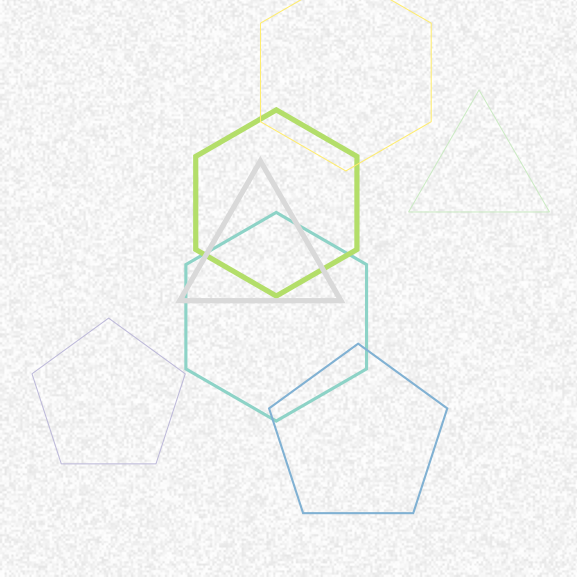[{"shape": "hexagon", "thickness": 1.5, "radius": 0.9, "center": [0.478, 0.451]}, {"shape": "pentagon", "thickness": 0.5, "radius": 0.7, "center": [0.188, 0.309]}, {"shape": "pentagon", "thickness": 1, "radius": 0.81, "center": [0.62, 0.242]}, {"shape": "hexagon", "thickness": 2.5, "radius": 0.81, "center": [0.479, 0.648]}, {"shape": "triangle", "thickness": 2.5, "radius": 0.81, "center": [0.451, 0.559]}, {"shape": "triangle", "thickness": 0.5, "radius": 0.7, "center": [0.83, 0.703]}, {"shape": "hexagon", "thickness": 0.5, "radius": 0.85, "center": [0.599, 0.874]}]